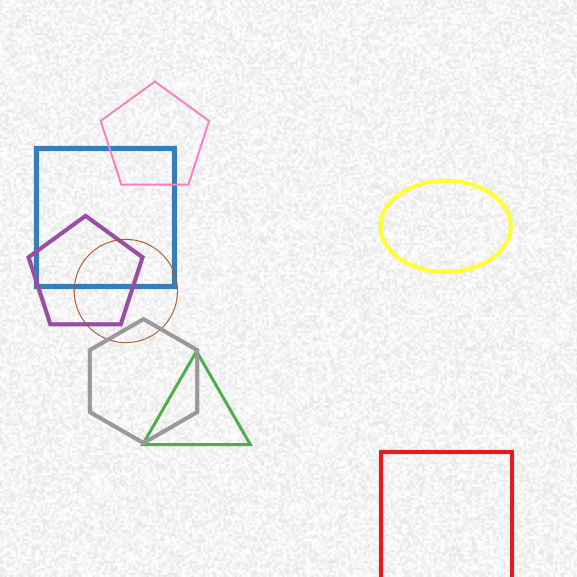[{"shape": "square", "thickness": 2, "radius": 0.57, "center": [0.773, 0.102]}, {"shape": "square", "thickness": 2.5, "radius": 0.6, "center": [0.182, 0.623]}, {"shape": "triangle", "thickness": 1.5, "radius": 0.54, "center": [0.34, 0.283]}, {"shape": "pentagon", "thickness": 2, "radius": 0.52, "center": [0.148, 0.522]}, {"shape": "oval", "thickness": 2, "radius": 0.56, "center": [0.772, 0.607]}, {"shape": "circle", "thickness": 0.5, "radius": 0.45, "center": [0.218, 0.495]}, {"shape": "pentagon", "thickness": 1, "radius": 0.49, "center": [0.268, 0.759]}, {"shape": "hexagon", "thickness": 2, "radius": 0.54, "center": [0.249, 0.339]}]